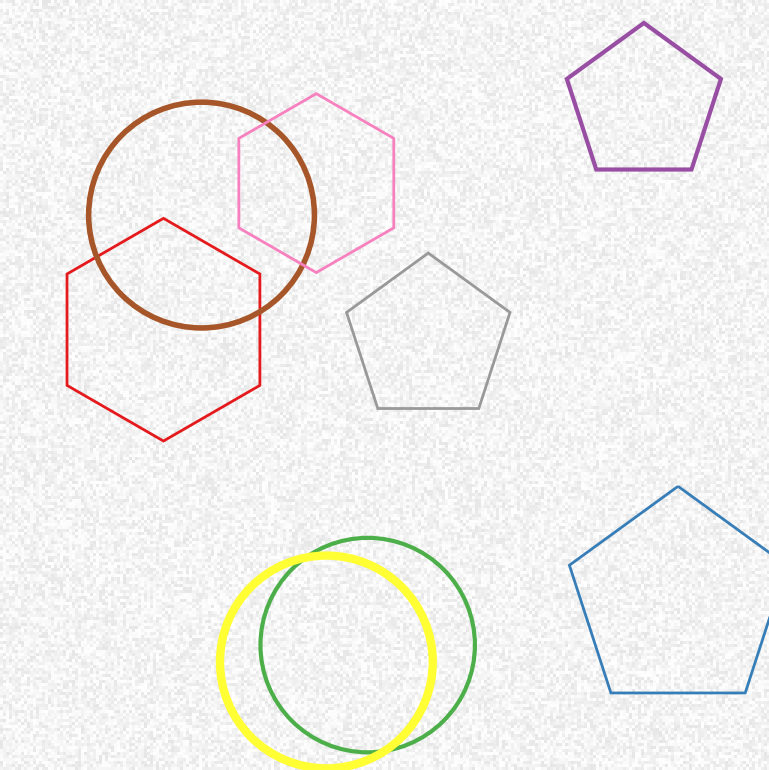[{"shape": "hexagon", "thickness": 1, "radius": 0.72, "center": [0.212, 0.572]}, {"shape": "pentagon", "thickness": 1, "radius": 0.74, "center": [0.881, 0.22]}, {"shape": "circle", "thickness": 1.5, "radius": 0.7, "center": [0.478, 0.162]}, {"shape": "pentagon", "thickness": 1.5, "radius": 0.53, "center": [0.836, 0.865]}, {"shape": "circle", "thickness": 3, "radius": 0.69, "center": [0.424, 0.14]}, {"shape": "circle", "thickness": 2, "radius": 0.73, "center": [0.262, 0.721]}, {"shape": "hexagon", "thickness": 1, "radius": 0.58, "center": [0.411, 0.762]}, {"shape": "pentagon", "thickness": 1, "radius": 0.56, "center": [0.556, 0.56]}]